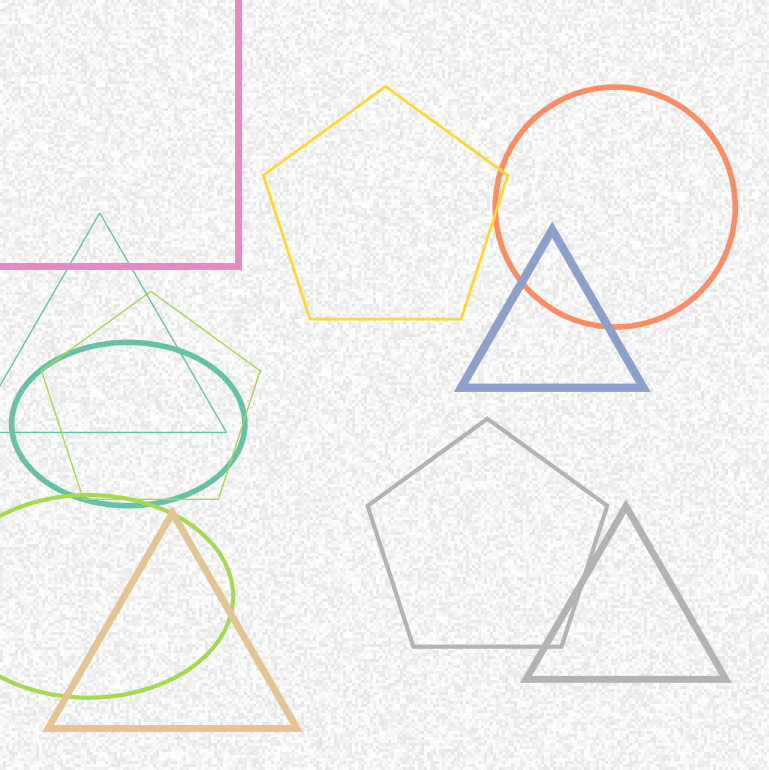[{"shape": "oval", "thickness": 2, "radius": 0.76, "center": [0.167, 0.449]}, {"shape": "triangle", "thickness": 0.5, "radius": 0.95, "center": [0.129, 0.533]}, {"shape": "circle", "thickness": 2, "radius": 0.78, "center": [0.799, 0.731]}, {"shape": "triangle", "thickness": 3, "radius": 0.68, "center": [0.717, 0.565]}, {"shape": "square", "thickness": 2.5, "radius": 0.87, "center": [0.136, 0.828]}, {"shape": "oval", "thickness": 1.5, "radius": 0.94, "center": [0.115, 0.226]}, {"shape": "pentagon", "thickness": 0.5, "radius": 0.75, "center": [0.196, 0.472]}, {"shape": "pentagon", "thickness": 1, "radius": 0.83, "center": [0.501, 0.721]}, {"shape": "triangle", "thickness": 2.5, "radius": 0.93, "center": [0.224, 0.147]}, {"shape": "triangle", "thickness": 2.5, "radius": 0.75, "center": [0.813, 0.193]}, {"shape": "pentagon", "thickness": 1.5, "radius": 0.82, "center": [0.633, 0.293]}]